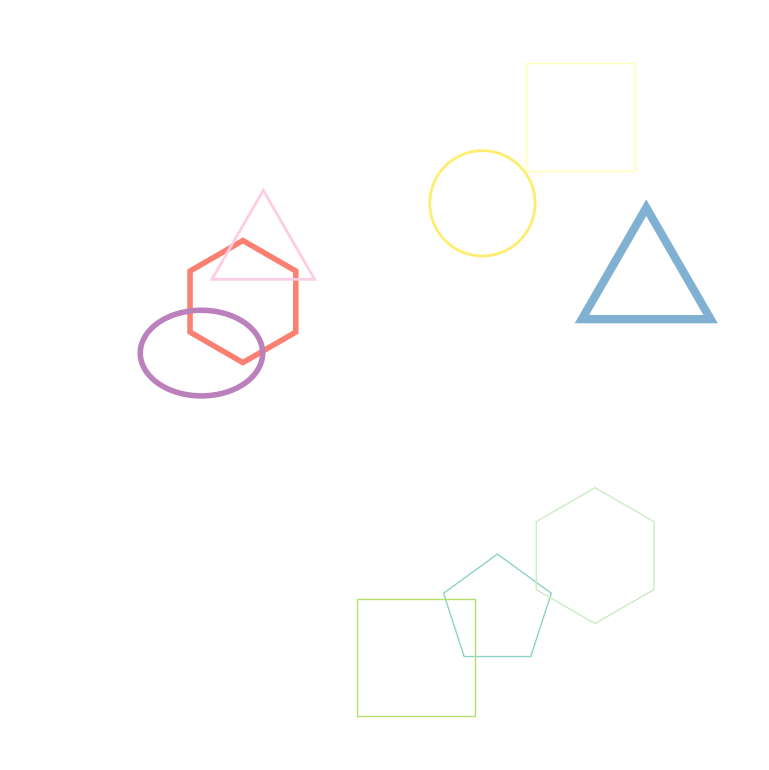[{"shape": "pentagon", "thickness": 0.5, "radius": 0.37, "center": [0.646, 0.207]}, {"shape": "square", "thickness": 0.5, "radius": 0.35, "center": [0.754, 0.848]}, {"shape": "hexagon", "thickness": 2, "radius": 0.4, "center": [0.315, 0.608]}, {"shape": "triangle", "thickness": 3, "radius": 0.48, "center": [0.839, 0.634]}, {"shape": "square", "thickness": 0.5, "radius": 0.38, "center": [0.541, 0.146]}, {"shape": "triangle", "thickness": 1, "radius": 0.39, "center": [0.342, 0.676]}, {"shape": "oval", "thickness": 2, "radius": 0.4, "center": [0.262, 0.541]}, {"shape": "hexagon", "thickness": 0.5, "radius": 0.44, "center": [0.773, 0.278]}, {"shape": "circle", "thickness": 1, "radius": 0.34, "center": [0.627, 0.736]}]